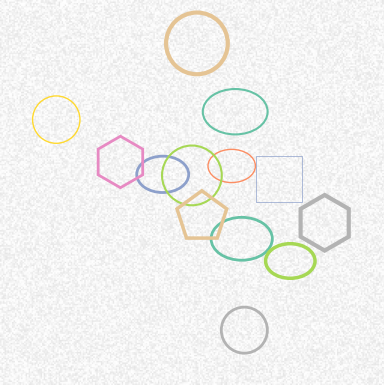[{"shape": "oval", "thickness": 1.5, "radius": 0.42, "center": [0.611, 0.71]}, {"shape": "oval", "thickness": 2, "radius": 0.4, "center": [0.628, 0.38]}, {"shape": "oval", "thickness": 1, "radius": 0.31, "center": [0.602, 0.569]}, {"shape": "square", "thickness": 0.5, "radius": 0.3, "center": [0.725, 0.535]}, {"shape": "oval", "thickness": 2, "radius": 0.34, "center": [0.423, 0.547]}, {"shape": "hexagon", "thickness": 2, "radius": 0.33, "center": [0.313, 0.579]}, {"shape": "circle", "thickness": 1.5, "radius": 0.39, "center": [0.498, 0.544]}, {"shape": "oval", "thickness": 2.5, "radius": 0.32, "center": [0.754, 0.322]}, {"shape": "circle", "thickness": 1, "radius": 0.31, "center": [0.146, 0.689]}, {"shape": "pentagon", "thickness": 2.5, "radius": 0.34, "center": [0.524, 0.437]}, {"shape": "circle", "thickness": 3, "radius": 0.4, "center": [0.512, 0.887]}, {"shape": "circle", "thickness": 2, "radius": 0.3, "center": [0.635, 0.142]}, {"shape": "hexagon", "thickness": 3, "radius": 0.36, "center": [0.843, 0.421]}]